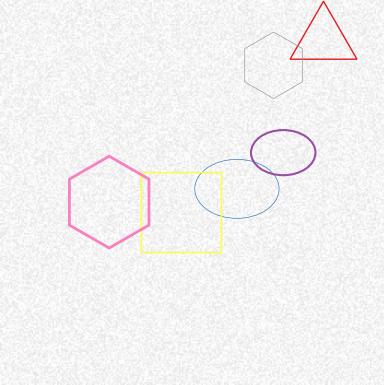[{"shape": "triangle", "thickness": 1, "radius": 0.5, "center": [0.84, 0.896]}, {"shape": "oval", "thickness": 0.5, "radius": 0.55, "center": [0.615, 0.51]}, {"shape": "oval", "thickness": 1.5, "radius": 0.42, "center": [0.736, 0.604]}, {"shape": "square", "thickness": 1, "radius": 0.52, "center": [0.471, 0.449]}, {"shape": "hexagon", "thickness": 2, "radius": 0.6, "center": [0.284, 0.475]}, {"shape": "hexagon", "thickness": 0.5, "radius": 0.43, "center": [0.71, 0.83]}]